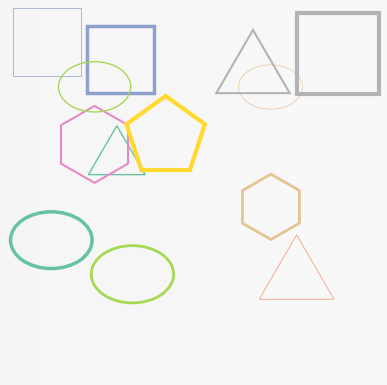[{"shape": "triangle", "thickness": 1, "radius": 0.42, "center": [0.301, 0.589]}, {"shape": "oval", "thickness": 2.5, "radius": 0.53, "center": [0.132, 0.376]}, {"shape": "triangle", "thickness": 0.5, "radius": 0.56, "center": [0.765, 0.279]}, {"shape": "square", "thickness": 2.5, "radius": 0.43, "center": [0.311, 0.846]}, {"shape": "square", "thickness": 0.5, "radius": 0.44, "center": [0.121, 0.891]}, {"shape": "hexagon", "thickness": 1.5, "radius": 0.5, "center": [0.244, 0.625]}, {"shape": "oval", "thickness": 2, "radius": 0.53, "center": [0.342, 0.288]}, {"shape": "oval", "thickness": 1, "radius": 0.47, "center": [0.244, 0.775]}, {"shape": "pentagon", "thickness": 3, "radius": 0.53, "center": [0.428, 0.644]}, {"shape": "hexagon", "thickness": 2, "radius": 0.42, "center": [0.699, 0.463]}, {"shape": "oval", "thickness": 0.5, "radius": 0.41, "center": [0.698, 0.774]}, {"shape": "triangle", "thickness": 1.5, "radius": 0.55, "center": [0.653, 0.813]}, {"shape": "square", "thickness": 3, "radius": 0.53, "center": [0.872, 0.86]}]